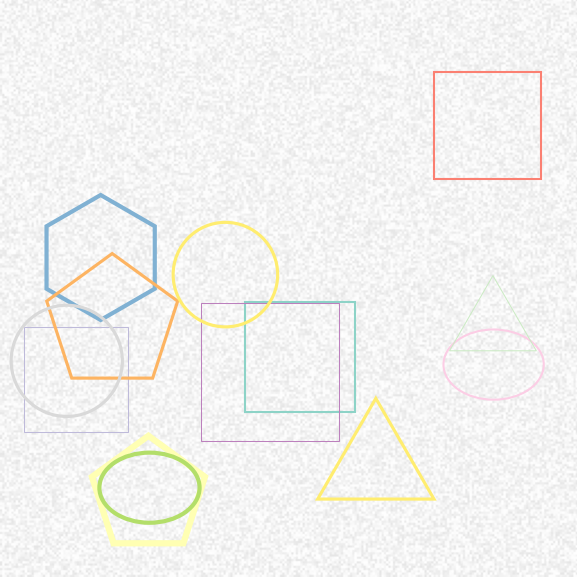[{"shape": "square", "thickness": 1, "radius": 0.48, "center": [0.52, 0.381]}, {"shape": "pentagon", "thickness": 3, "radius": 0.51, "center": [0.257, 0.142]}, {"shape": "square", "thickness": 0.5, "radius": 0.45, "center": [0.131, 0.342]}, {"shape": "square", "thickness": 1, "radius": 0.46, "center": [0.844, 0.782]}, {"shape": "hexagon", "thickness": 2, "radius": 0.54, "center": [0.174, 0.553]}, {"shape": "pentagon", "thickness": 1.5, "radius": 0.6, "center": [0.194, 0.441]}, {"shape": "oval", "thickness": 2, "radius": 0.43, "center": [0.259, 0.155]}, {"shape": "oval", "thickness": 1, "radius": 0.43, "center": [0.855, 0.368]}, {"shape": "circle", "thickness": 1.5, "radius": 0.48, "center": [0.116, 0.374]}, {"shape": "square", "thickness": 0.5, "radius": 0.6, "center": [0.467, 0.355]}, {"shape": "triangle", "thickness": 0.5, "radius": 0.43, "center": [0.854, 0.435]}, {"shape": "circle", "thickness": 1.5, "radius": 0.45, "center": [0.39, 0.524]}, {"shape": "triangle", "thickness": 1.5, "radius": 0.58, "center": [0.651, 0.193]}]